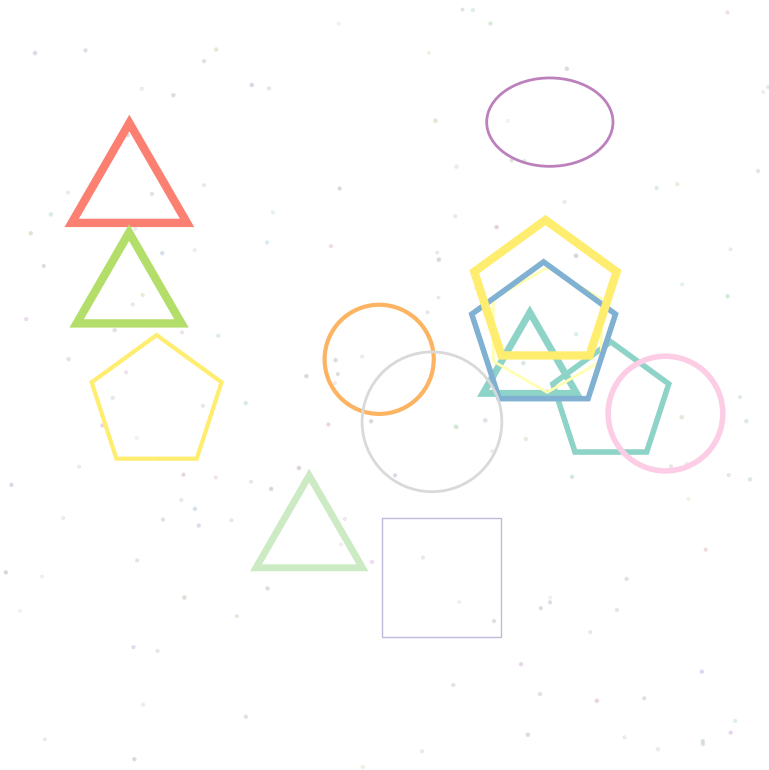[{"shape": "pentagon", "thickness": 2, "radius": 0.4, "center": [0.793, 0.477]}, {"shape": "triangle", "thickness": 2.5, "radius": 0.35, "center": [0.688, 0.524]}, {"shape": "hexagon", "thickness": 1, "radius": 0.4, "center": [0.711, 0.571]}, {"shape": "square", "thickness": 0.5, "radius": 0.39, "center": [0.573, 0.25]}, {"shape": "triangle", "thickness": 3, "radius": 0.43, "center": [0.168, 0.754]}, {"shape": "pentagon", "thickness": 2, "radius": 0.49, "center": [0.706, 0.562]}, {"shape": "circle", "thickness": 1.5, "radius": 0.35, "center": [0.492, 0.533]}, {"shape": "triangle", "thickness": 3, "radius": 0.39, "center": [0.168, 0.619]}, {"shape": "circle", "thickness": 2, "radius": 0.37, "center": [0.864, 0.463]}, {"shape": "circle", "thickness": 1, "radius": 0.45, "center": [0.561, 0.452]}, {"shape": "oval", "thickness": 1, "radius": 0.41, "center": [0.714, 0.841]}, {"shape": "triangle", "thickness": 2.5, "radius": 0.4, "center": [0.402, 0.303]}, {"shape": "pentagon", "thickness": 3, "radius": 0.49, "center": [0.708, 0.617]}, {"shape": "pentagon", "thickness": 1.5, "radius": 0.44, "center": [0.203, 0.476]}]